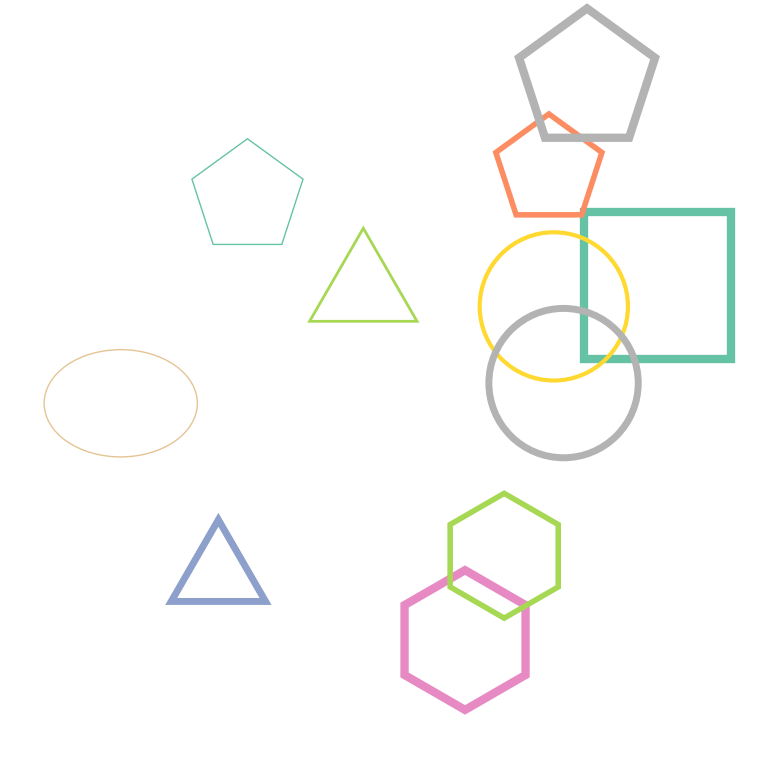[{"shape": "square", "thickness": 3, "radius": 0.48, "center": [0.854, 0.63]}, {"shape": "pentagon", "thickness": 0.5, "radius": 0.38, "center": [0.321, 0.744]}, {"shape": "pentagon", "thickness": 2, "radius": 0.36, "center": [0.713, 0.78]}, {"shape": "triangle", "thickness": 2.5, "radius": 0.35, "center": [0.284, 0.254]}, {"shape": "hexagon", "thickness": 3, "radius": 0.45, "center": [0.604, 0.169]}, {"shape": "hexagon", "thickness": 2, "radius": 0.41, "center": [0.655, 0.278]}, {"shape": "triangle", "thickness": 1, "radius": 0.4, "center": [0.472, 0.623]}, {"shape": "circle", "thickness": 1.5, "radius": 0.48, "center": [0.719, 0.602]}, {"shape": "oval", "thickness": 0.5, "radius": 0.5, "center": [0.157, 0.476]}, {"shape": "circle", "thickness": 2.5, "radius": 0.48, "center": [0.732, 0.502]}, {"shape": "pentagon", "thickness": 3, "radius": 0.46, "center": [0.762, 0.896]}]